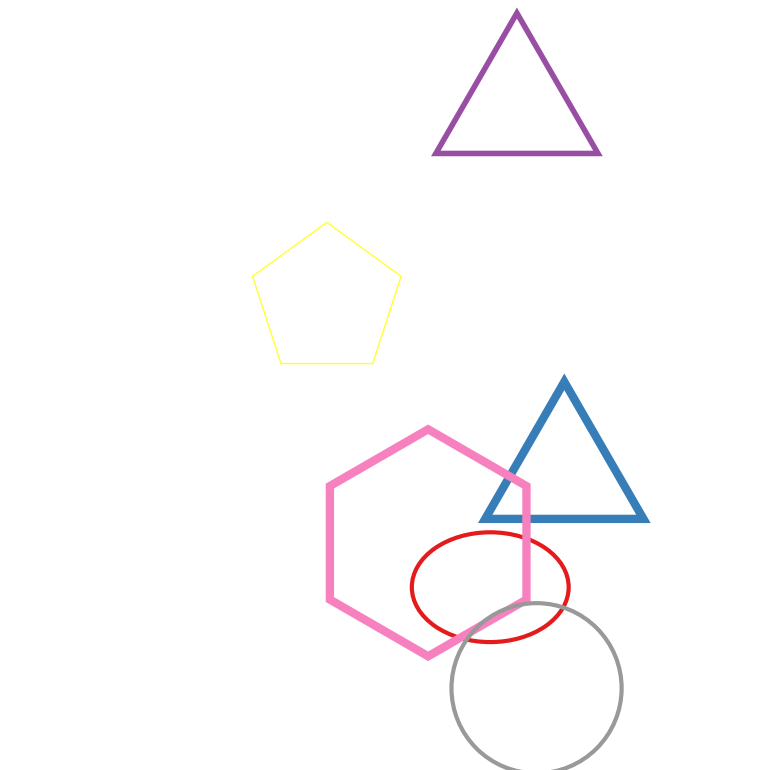[{"shape": "oval", "thickness": 1.5, "radius": 0.51, "center": [0.637, 0.237]}, {"shape": "triangle", "thickness": 3, "radius": 0.59, "center": [0.733, 0.385]}, {"shape": "triangle", "thickness": 2, "radius": 0.61, "center": [0.671, 0.861]}, {"shape": "pentagon", "thickness": 0.5, "radius": 0.51, "center": [0.424, 0.61]}, {"shape": "hexagon", "thickness": 3, "radius": 0.74, "center": [0.556, 0.295]}, {"shape": "circle", "thickness": 1.5, "radius": 0.55, "center": [0.697, 0.106]}]